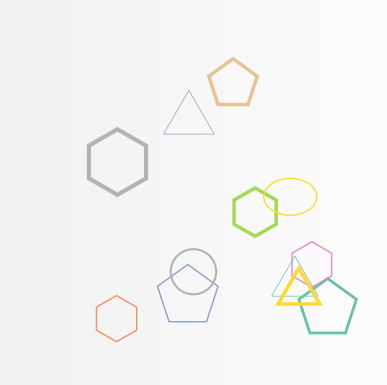[{"shape": "triangle", "thickness": 0.5, "radius": 0.35, "center": [0.761, 0.266]}, {"shape": "pentagon", "thickness": 2, "radius": 0.39, "center": [0.846, 0.198]}, {"shape": "hexagon", "thickness": 1, "radius": 0.3, "center": [0.301, 0.172]}, {"shape": "triangle", "thickness": 0.5, "radius": 0.38, "center": [0.487, 0.69]}, {"shape": "pentagon", "thickness": 1, "radius": 0.41, "center": [0.485, 0.231]}, {"shape": "hexagon", "thickness": 1, "radius": 0.29, "center": [0.805, 0.313]}, {"shape": "hexagon", "thickness": 2.5, "radius": 0.31, "center": [0.658, 0.449]}, {"shape": "oval", "thickness": 1, "radius": 0.34, "center": [0.749, 0.489]}, {"shape": "triangle", "thickness": 2.5, "radius": 0.31, "center": [0.771, 0.241]}, {"shape": "pentagon", "thickness": 2.5, "radius": 0.33, "center": [0.601, 0.782]}, {"shape": "hexagon", "thickness": 3, "radius": 0.43, "center": [0.303, 0.579]}, {"shape": "circle", "thickness": 1.5, "radius": 0.29, "center": [0.499, 0.294]}]